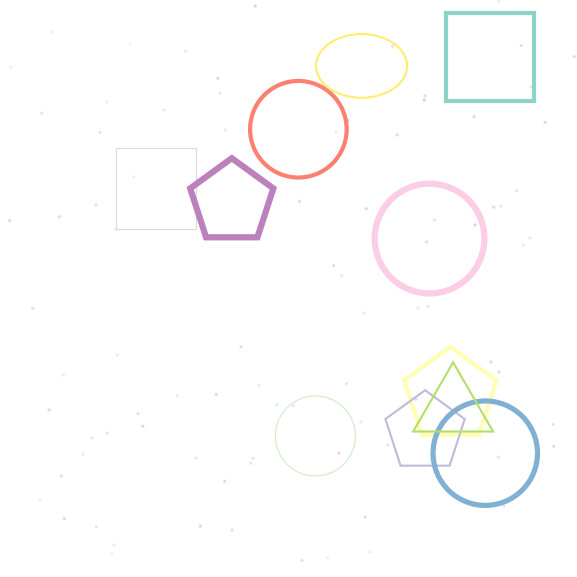[{"shape": "square", "thickness": 2, "radius": 0.38, "center": [0.848, 0.9]}, {"shape": "pentagon", "thickness": 2, "radius": 0.42, "center": [0.78, 0.315]}, {"shape": "pentagon", "thickness": 1, "radius": 0.36, "center": [0.736, 0.251]}, {"shape": "circle", "thickness": 2, "radius": 0.42, "center": [0.517, 0.775]}, {"shape": "circle", "thickness": 2.5, "radius": 0.45, "center": [0.84, 0.214]}, {"shape": "triangle", "thickness": 1, "radius": 0.4, "center": [0.785, 0.292]}, {"shape": "circle", "thickness": 3, "radius": 0.47, "center": [0.744, 0.586]}, {"shape": "square", "thickness": 0.5, "radius": 0.35, "center": [0.27, 0.672]}, {"shape": "pentagon", "thickness": 3, "radius": 0.38, "center": [0.401, 0.649]}, {"shape": "circle", "thickness": 0.5, "radius": 0.35, "center": [0.546, 0.244]}, {"shape": "oval", "thickness": 1, "radius": 0.39, "center": [0.626, 0.885]}]